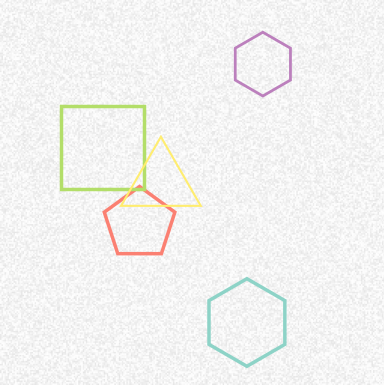[{"shape": "hexagon", "thickness": 2.5, "radius": 0.57, "center": [0.641, 0.162]}, {"shape": "pentagon", "thickness": 2.5, "radius": 0.48, "center": [0.363, 0.419]}, {"shape": "square", "thickness": 2.5, "radius": 0.54, "center": [0.266, 0.617]}, {"shape": "hexagon", "thickness": 2, "radius": 0.41, "center": [0.683, 0.833]}, {"shape": "triangle", "thickness": 1.5, "radius": 0.6, "center": [0.418, 0.525]}]